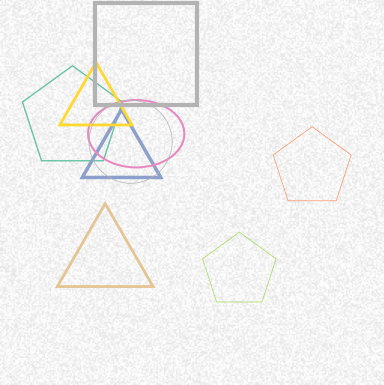[{"shape": "pentagon", "thickness": 1, "radius": 0.68, "center": [0.188, 0.693]}, {"shape": "pentagon", "thickness": 0.5, "radius": 0.53, "center": [0.811, 0.565]}, {"shape": "triangle", "thickness": 2.5, "radius": 0.59, "center": [0.316, 0.598]}, {"shape": "oval", "thickness": 1.5, "radius": 0.63, "center": [0.354, 0.653]}, {"shape": "pentagon", "thickness": 0.5, "radius": 0.5, "center": [0.622, 0.297]}, {"shape": "triangle", "thickness": 2, "radius": 0.54, "center": [0.249, 0.73]}, {"shape": "triangle", "thickness": 2, "radius": 0.72, "center": [0.273, 0.327]}, {"shape": "circle", "thickness": 0.5, "radius": 0.54, "center": [0.339, 0.632]}, {"shape": "square", "thickness": 3, "radius": 0.66, "center": [0.38, 0.861]}]